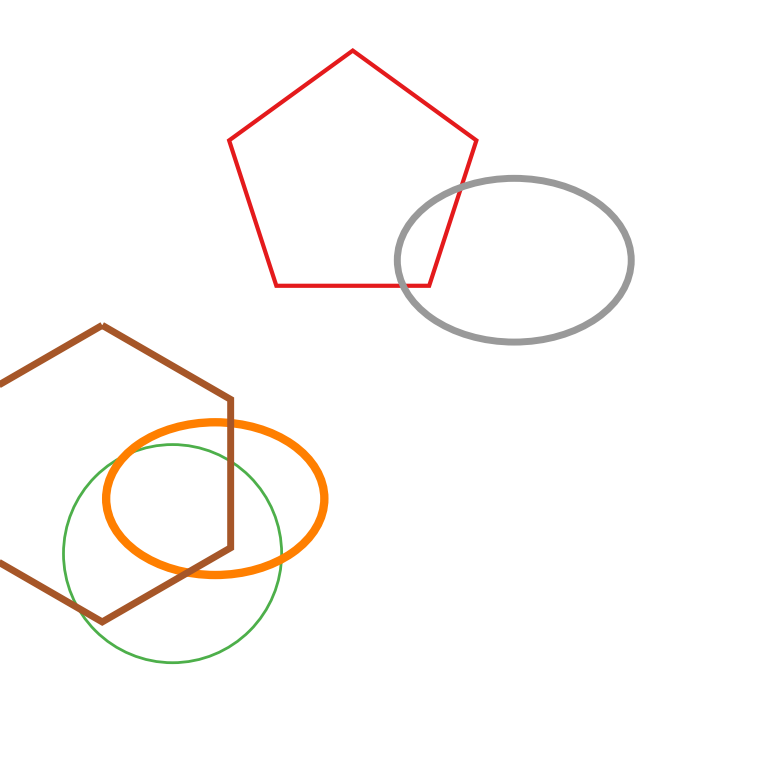[{"shape": "pentagon", "thickness": 1.5, "radius": 0.84, "center": [0.458, 0.765]}, {"shape": "circle", "thickness": 1, "radius": 0.71, "center": [0.224, 0.281]}, {"shape": "oval", "thickness": 3, "radius": 0.71, "center": [0.28, 0.352]}, {"shape": "hexagon", "thickness": 2.5, "radius": 0.96, "center": [0.133, 0.385]}, {"shape": "oval", "thickness": 2.5, "radius": 0.76, "center": [0.668, 0.662]}]